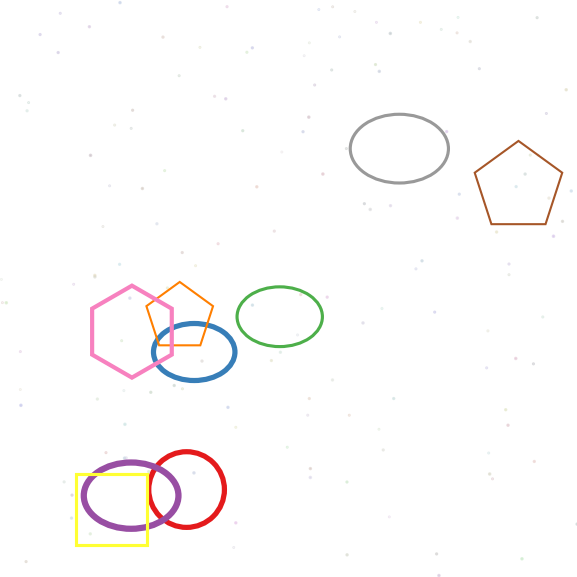[{"shape": "circle", "thickness": 2.5, "radius": 0.33, "center": [0.323, 0.151]}, {"shape": "oval", "thickness": 2.5, "radius": 0.35, "center": [0.336, 0.39]}, {"shape": "oval", "thickness": 1.5, "radius": 0.37, "center": [0.484, 0.451]}, {"shape": "oval", "thickness": 3, "radius": 0.41, "center": [0.227, 0.141]}, {"shape": "pentagon", "thickness": 1, "radius": 0.3, "center": [0.311, 0.45]}, {"shape": "square", "thickness": 1.5, "radius": 0.31, "center": [0.193, 0.117]}, {"shape": "pentagon", "thickness": 1, "radius": 0.4, "center": [0.898, 0.675]}, {"shape": "hexagon", "thickness": 2, "radius": 0.4, "center": [0.228, 0.425]}, {"shape": "oval", "thickness": 1.5, "radius": 0.43, "center": [0.692, 0.742]}]